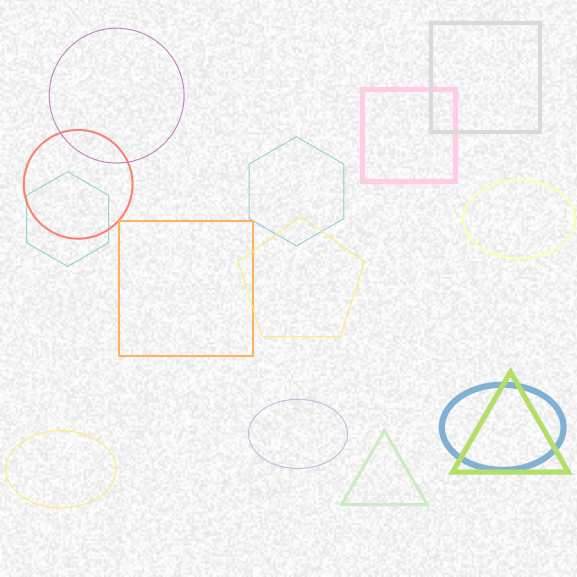[{"shape": "hexagon", "thickness": 0.5, "radius": 0.47, "center": [0.513, 0.668]}, {"shape": "hexagon", "thickness": 0.5, "radius": 0.41, "center": [0.117, 0.62]}, {"shape": "oval", "thickness": 1, "radius": 0.48, "center": [0.899, 0.619]}, {"shape": "oval", "thickness": 0.5, "radius": 0.43, "center": [0.516, 0.248]}, {"shape": "circle", "thickness": 1, "radius": 0.47, "center": [0.135, 0.68]}, {"shape": "oval", "thickness": 3, "radius": 0.53, "center": [0.87, 0.259]}, {"shape": "square", "thickness": 1, "radius": 0.58, "center": [0.322, 0.499]}, {"shape": "triangle", "thickness": 2.5, "radius": 0.58, "center": [0.884, 0.239]}, {"shape": "square", "thickness": 2.5, "radius": 0.4, "center": [0.707, 0.765]}, {"shape": "square", "thickness": 2, "radius": 0.47, "center": [0.841, 0.865]}, {"shape": "circle", "thickness": 0.5, "radius": 0.58, "center": [0.202, 0.834]}, {"shape": "triangle", "thickness": 1.5, "radius": 0.43, "center": [0.666, 0.168]}, {"shape": "oval", "thickness": 0.5, "radius": 0.48, "center": [0.105, 0.187]}, {"shape": "pentagon", "thickness": 0.5, "radius": 0.58, "center": [0.522, 0.509]}]